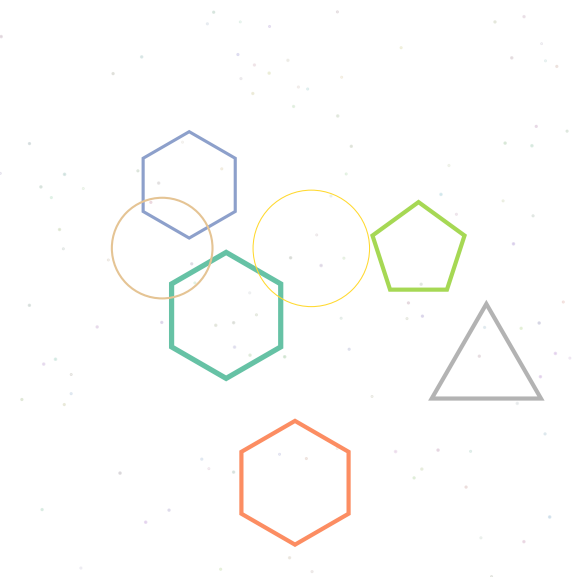[{"shape": "hexagon", "thickness": 2.5, "radius": 0.55, "center": [0.392, 0.453]}, {"shape": "hexagon", "thickness": 2, "radius": 0.54, "center": [0.511, 0.163]}, {"shape": "hexagon", "thickness": 1.5, "radius": 0.46, "center": [0.328, 0.679]}, {"shape": "pentagon", "thickness": 2, "radius": 0.42, "center": [0.725, 0.565]}, {"shape": "circle", "thickness": 0.5, "radius": 0.5, "center": [0.539, 0.569]}, {"shape": "circle", "thickness": 1, "radius": 0.44, "center": [0.281, 0.57]}, {"shape": "triangle", "thickness": 2, "radius": 0.55, "center": [0.842, 0.364]}]